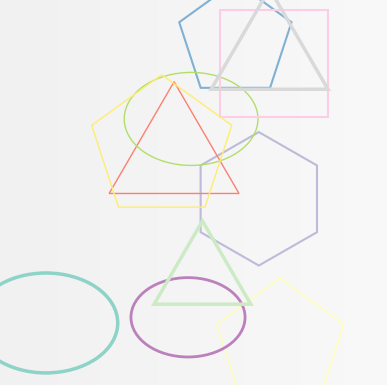[{"shape": "oval", "thickness": 2.5, "radius": 0.93, "center": [0.118, 0.161]}, {"shape": "pentagon", "thickness": 1, "radius": 0.86, "center": [0.723, 0.105]}, {"shape": "hexagon", "thickness": 1.5, "radius": 0.87, "center": [0.668, 0.484]}, {"shape": "triangle", "thickness": 1, "radius": 0.97, "center": [0.449, 0.594]}, {"shape": "pentagon", "thickness": 1.5, "radius": 0.76, "center": [0.607, 0.895]}, {"shape": "oval", "thickness": 1, "radius": 0.86, "center": [0.493, 0.691]}, {"shape": "square", "thickness": 1.5, "radius": 0.69, "center": [0.708, 0.834]}, {"shape": "triangle", "thickness": 2.5, "radius": 0.87, "center": [0.696, 0.855]}, {"shape": "oval", "thickness": 2, "radius": 0.74, "center": [0.485, 0.176]}, {"shape": "triangle", "thickness": 2.5, "radius": 0.72, "center": [0.522, 0.282]}, {"shape": "pentagon", "thickness": 1, "radius": 0.95, "center": [0.417, 0.616]}]